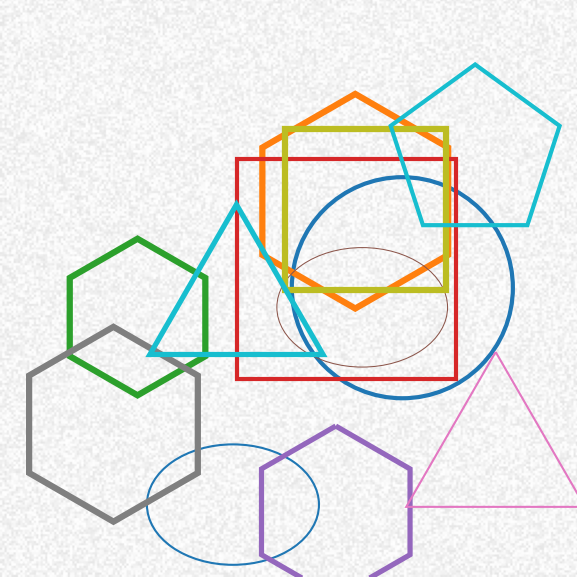[{"shape": "circle", "thickness": 2, "radius": 0.96, "center": [0.697, 0.501]}, {"shape": "oval", "thickness": 1, "radius": 0.74, "center": [0.403, 0.125]}, {"shape": "hexagon", "thickness": 3, "radius": 0.93, "center": [0.615, 0.651]}, {"shape": "hexagon", "thickness": 3, "radius": 0.68, "center": [0.238, 0.45]}, {"shape": "square", "thickness": 2, "radius": 0.95, "center": [0.6, 0.533]}, {"shape": "hexagon", "thickness": 2.5, "radius": 0.74, "center": [0.581, 0.113]}, {"shape": "oval", "thickness": 0.5, "radius": 0.74, "center": [0.627, 0.467]}, {"shape": "triangle", "thickness": 1, "radius": 0.89, "center": [0.858, 0.211]}, {"shape": "hexagon", "thickness": 3, "radius": 0.84, "center": [0.196, 0.265]}, {"shape": "square", "thickness": 3, "radius": 0.7, "center": [0.633, 0.636]}, {"shape": "triangle", "thickness": 2.5, "radius": 0.87, "center": [0.409, 0.472]}, {"shape": "pentagon", "thickness": 2, "radius": 0.77, "center": [0.823, 0.734]}]